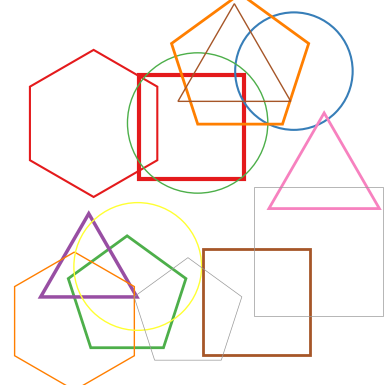[{"shape": "square", "thickness": 3, "radius": 0.68, "center": [0.497, 0.669]}, {"shape": "hexagon", "thickness": 1.5, "radius": 0.96, "center": [0.243, 0.679]}, {"shape": "circle", "thickness": 1.5, "radius": 0.76, "center": [0.763, 0.815]}, {"shape": "pentagon", "thickness": 2, "radius": 0.8, "center": [0.33, 0.227]}, {"shape": "circle", "thickness": 1, "radius": 0.91, "center": [0.513, 0.681]}, {"shape": "triangle", "thickness": 2.5, "radius": 0.72, "center": [0.231, 0.301]}, {"shape": "hexagon", "thickness": 1, "radius": 0.9, "center": [0.193, 0.166]}, {"shape": "pentagon", "thickness": 2, "radius": 0.94, "center": [0.624, 0.829]}, {"shape": "circle", "thickness": 1, "radius": 0.83, "center": [0.358, 0.308]}, {"shape": "square", "thickness": 2, "radius": 0.69, "center": [0.667, 0.216]}, {"shape": "triangle", "thickness": 1, "radius": 0.85, "center": [0.609, 0.821]}, {"shape": "triangle", "thickness": 2, "radius": 0.83, "center": [0.842, 0.541]}, {"shape": "pentagon", "thickness": 0.5, "radius": 0.74, "center": [0.488, 0.184]}, {"shape": "square", "thickness": 0.5, "radius": 0.83, "center": [0.827, 0.346]}]